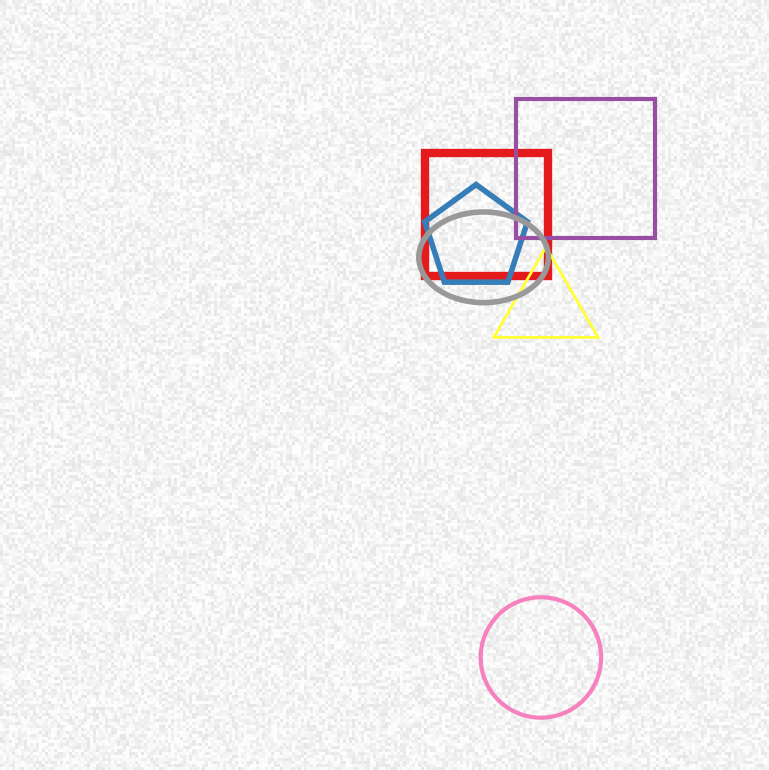[{"shape": "square", "thickness": 3, "radius": 0.4, "center": [0.632, 0.722]}, {"shape": "pentagon", "thickness": 2, "radius": 0.35, "center": [0.618, 0.69]}, {"shape": "square", "thickness": 1.5, "radius": 0.45, "center": [0.76, 0.781]}, {"shape": "triangle", "thickness": 1, "radius": 0.39, "center": [0.709, 0.601]}, {"shape": "circle", "thickness": 1.5, "radius": 0.39, "center": [0.702, 0.146]}, {"shape": "oval", "thickness": 2, "radius": 0.42, "center": [0.628, 0.666]}]